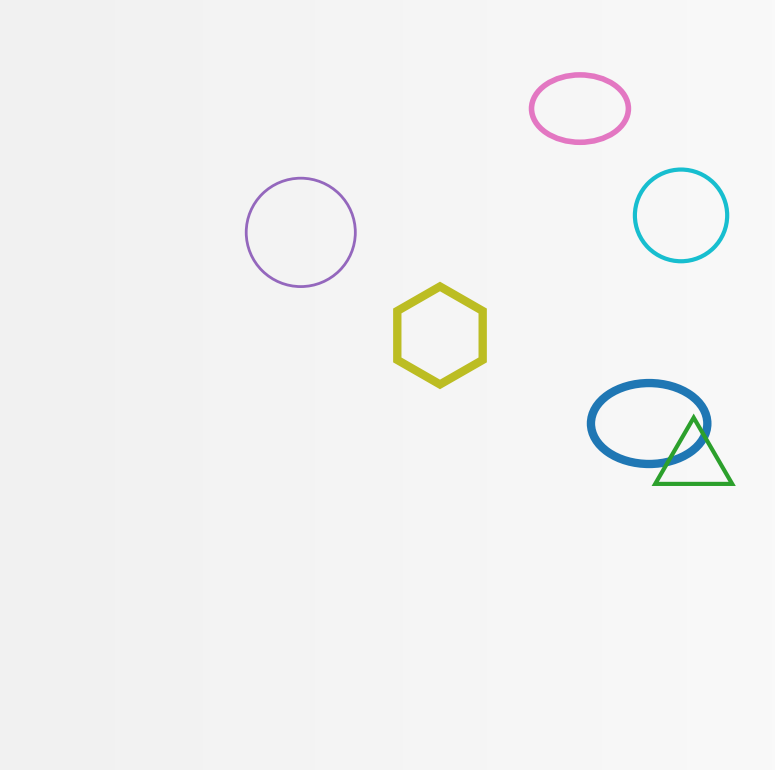[{"shape": "oval", "thickness": 3, "radius": 0.38, "center": [0.838, 0.45]}, {"shape": "triangle", "thickness": 1.5, "radius": 0.29, "center": [0.895, 0.4]}, {"shape": "circle", "thickness": 1, "radius": 0.35, "center": [0.388, 0.698]}, {"shape": "oval", "thickness": 2, "radius": 0.31, "center": [0.748, 0.859]}, {"shape": "hexagon", "thickness": 3, "radius": 0.32, "center": [0.568, 0.564]}, {"shape": "circle", "thickness": 1.5, "radius": 0.3, "center": [0.879, 0.72]}]